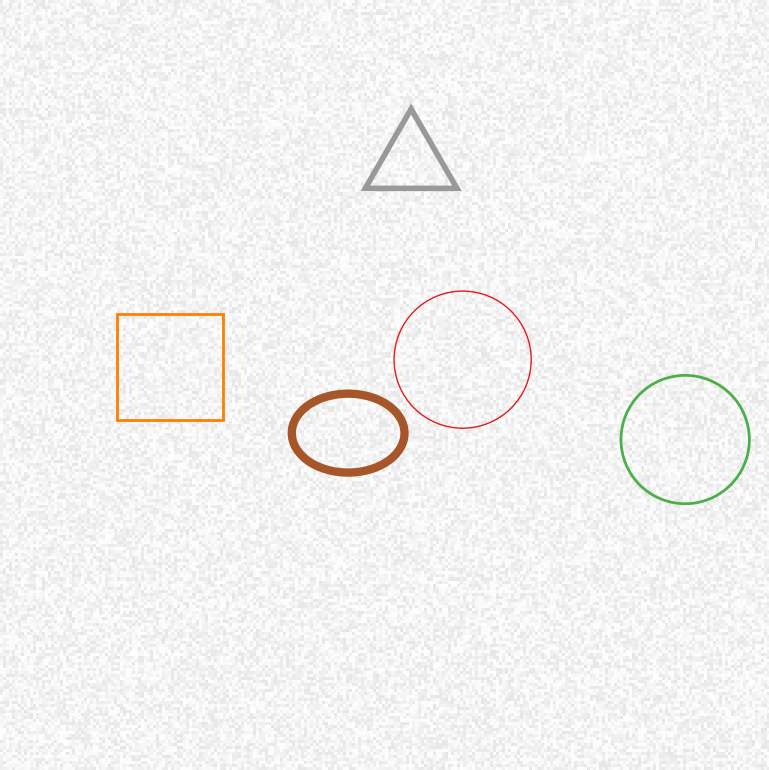[{"shape": "circle", "thickness": 0.5, "radius": 0.45, "center": [0.601, 0.533]}, {"shape": "circle", "thickness": 1, "radius": 0.42, "center": [0.89, 0.429]}, {"shape": "square", "thickness": 1, "radius": 0.34, "center": [0.221, 0.524]}, {"shape": "oval", "thickness": 3, "radius": 0.37, "center": [0.452, 0.438]}, {"shape": "triangle", "thickness": 2, "radius": 0.34, "center": [0.534, 0.79]}]